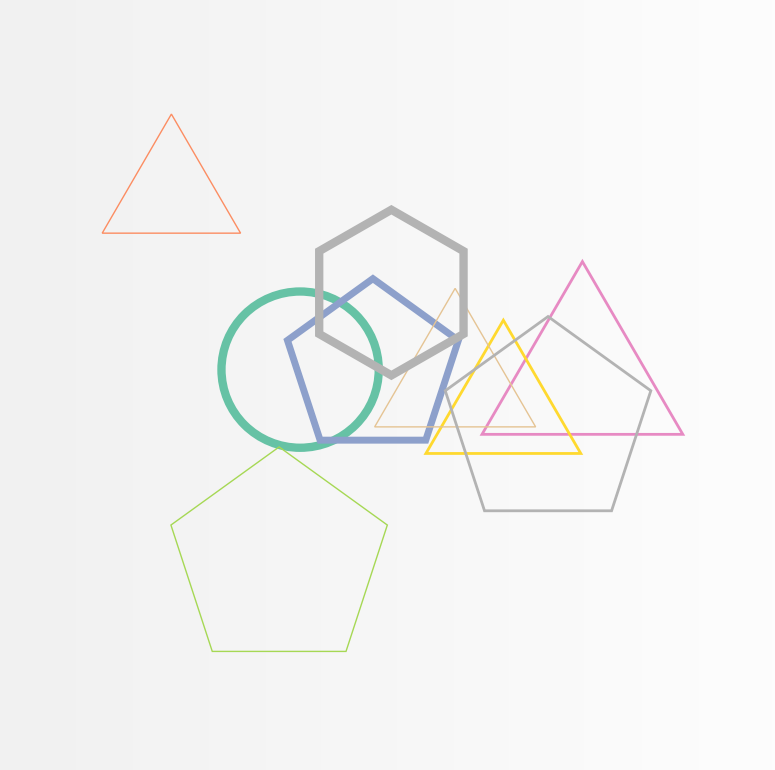[{"shape": "circle", "thickness": 3, "radius": 0.51, "center": [0.387, 0.52]}, {"shape": "triangle", "thickness": 0.5, "radius": 0.52, "center": [0.221, 0.749]}, {"shape": "pentagon", "thickness": 2.5, "radius": 0.58, "center": [0.481, 0.522]}, {"shape": "triangle", "thickness": 1, "radius": 0.75, "center": [0.751, 0.511]}, {"shape": "pentagon", "thickness": 0.5, "radius": 0.73, "center": [0.36, 0.273]}, {"shape": "triangle", "thickness": 1, "radius": 0.58, "center": [0.649, 0.469]}, {"shape": "triangle", "thickness": 0.5, "radius": 0.6, "center": [0.587, 0.506]}, {"shape": "hexagon", "thickness": 3, "radius": 0.54, "center": [0.505, 0.62]}, {"shape": "pentagon", "thickness": 1, "radius": 0.7, "center": [0.707, 0.449]}]